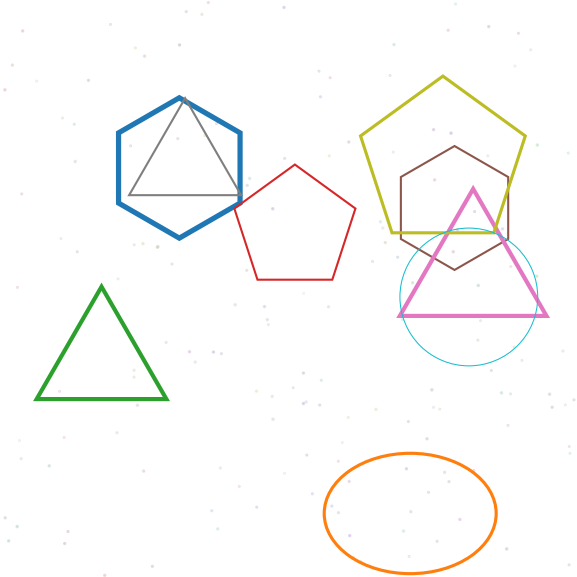[{"shape": "hexagon", "thickness": 2.5, "radius": 0.61, "center": [0.31, 0.708]}, {"shape": "oval", "thickness": 1.5, "radius": 0.74, "center": [0.71, 0.11]}, {"shape": "triangle", "thickness": 2, "radius": 0.65, "center": [0.176, 0.373]}, {"shape": "pentagon", "thickness": 1, "radius": 0.55, "center": [0.511, 0.604]}, {"shape": "hexagon", "thickness": 1, "radius": 0.54, "center": [0.787, 0.639]}, {"shape": "triangle", "thickness": 2, "radius": 0.73, "center": [0.819, 0.525]}, {"shape": "triangle", "thickness": 1, "radius": 0.56, "center": [0.321, 0.717]}, {"shape": "pentagon", "thickness": 1.5, "radius": 0.75, "center": [0.767, 0.717]}, {"shape": "circle", "thickness": 0.5, "radius": 0.6, "center": [0.812, 0.485]}]